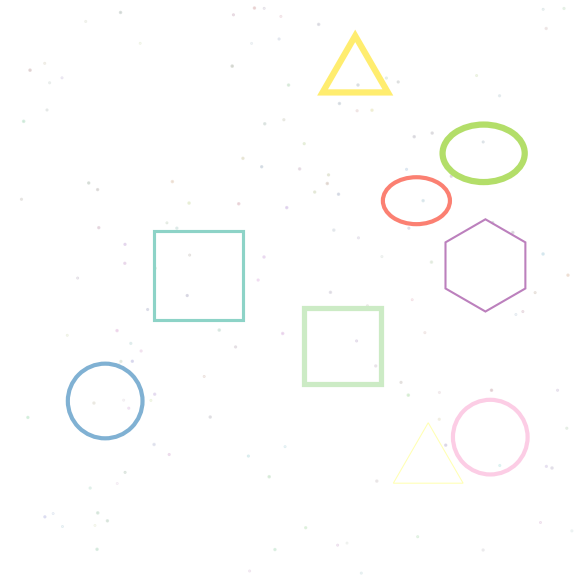[{"shape": "square", "thickness": 1.5, "radius": 0.39, "center": [0.344, 0.522]}, {"shape": "triangle", "thickness": 0.5, "radius": 0.35, "center": [0.742, 0.197]}, {"shape": "oval", "thickness": 2, "radius": 0.29, "center": [0.721, 0.652]}, {"shape": "circle", "thickness": 2, "radius": 0.32, "center": [0.182, 0.305]}, {"shape": "oval", "thickness": 3, "radius": 0.36, "center": [0.837, 0.734]}, {"shape": "circle", "thickness": 2, "radius": 0.32, "center": [0.849, 0.242]}, {"shape": "hexagon", "thickness": 1, "radius": 0.4, "center": [0.841, 0.54]}, {"shape": "square", "thickness": 2.5, "radius": 0.33, "center": [0.593, 0.4]}, {"shape": "triangle", "thickness": 3, "radius": 0.33, "center": [0.615, 0.872]}]